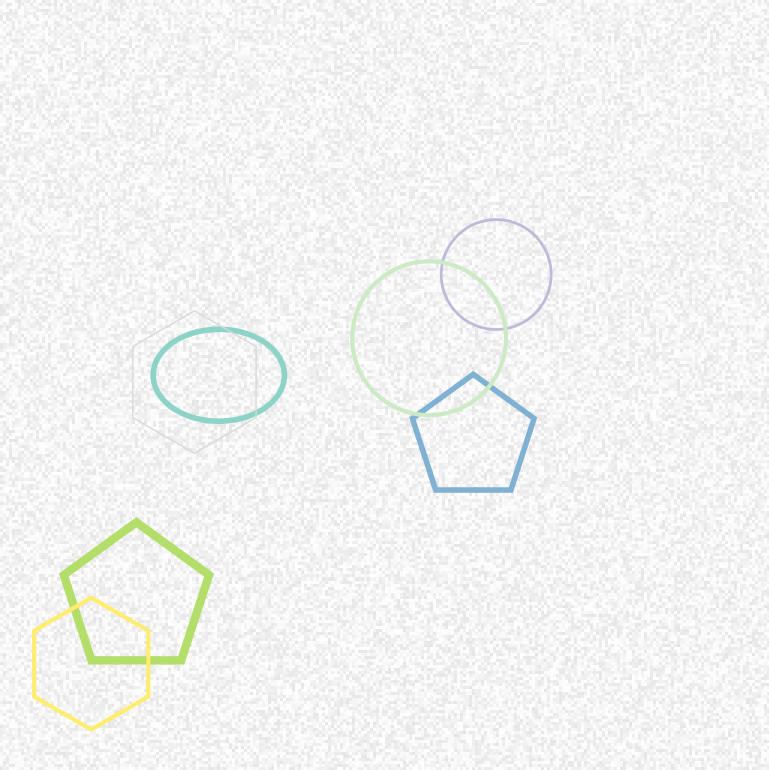[{"shape": "oval", "thickness": 2, "radius": 0.43, "center": [0.284, 0.513]}, {"shape": "circle", "thickness": 1, "radius": 0.36, "center": [0.644, 0.643]}, {"shape": "pentagon", "thickness": 2, "radius": 0.42, "center": [0.615, 0.431]}, {"shape": "pentagon", "thickness": 3, "radius": 0.5, "center": [0.177, 0.223]}, {"shape": "hexagon", "thickness": 0.5, "radius": 0.46, "center": [0.253, 0.504]}, {"shape": "circle", "thickness": 1.5, "radius": 0.5, "center": [0.557, 0.561]}, {"shape": "hexagon", "thickness": 1.5, "radius": 0.43, "center": [0.118, 0.138]}]